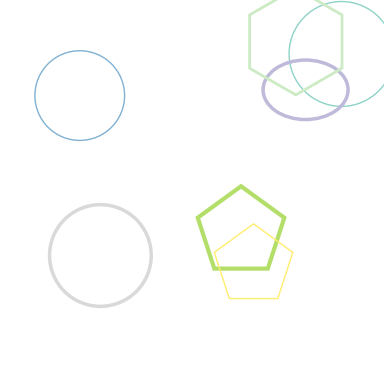[{"shape": "circle", "thickness": 1, "radius": 0.68, "center": [0.887, 0.86]}, {"shape": "oval", "thickness": 2.5, "radius": 0.55, "center": [0.794, 0.767]}, {"shape": "circle", "thickness": 1, "radius": 0.58, "center": [0.207, 0.752]}, {"shape": "pentagon", "thickness": 3, "radius": 0.59, "center": [0.626, 0.398]}, {"shape": "circle", "thickness": 2.5, "radius": 0.66, "center": [0.261, 0.336]}, {"shape": "hexagon", "thickness": 2, "radius": 0.69, "center": [0.768, 0.892]}, {"shape": "pentagon", "thickness": 1, "radius": 0.54, "center": [0.659, 0.311]}]